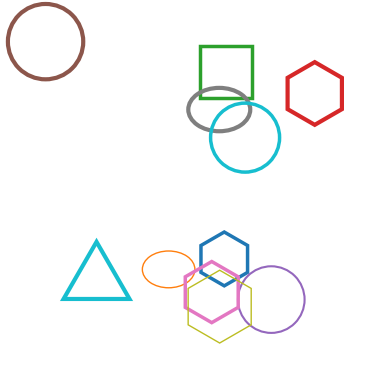[{"shape": "hexagon", "thickness": 2.5, "radius": 0.35, "center": [0.583, 0.327]}, {"shape": "oval", "thickness": 1, "radius": 0.34, "center": [0.438, 0.3]}, {"shape": "square", "thickness": 2.5, "radius": 0.34, "center": [0.588, 0.814]}, {"shape": "hexagon", "thickness": 3, "radius": 0.41, "center": [0.818, 0.757]}, {"shape": "circle", "thickness": 1.5, "radius": 0.43, "center": [0.705, 0.222]}, {"shape": "circle", "thickness": 3, "radius": 0.49, "center": [0.118, 0.892]}, {"shape": "hexagon", "thickness": 2.5, "radius": 0.4, "center": [0.55, 0.241]}, {"shape": "oval", "thickness": 3, "radius": 0.4, "center": [0.57, 0.715]}, {"shape": "hexagon", "thickness": 1, "radius": 0.47, "center": [0.571, 0.204]}, {"shape": "triangle", "thickness": 3, "radius": 0.49, "center": [0.251, 0.273]}, {"shape": "circle", "thickness": 2.5, "radius": 0.45, "center": [0.637, 0.643]}]